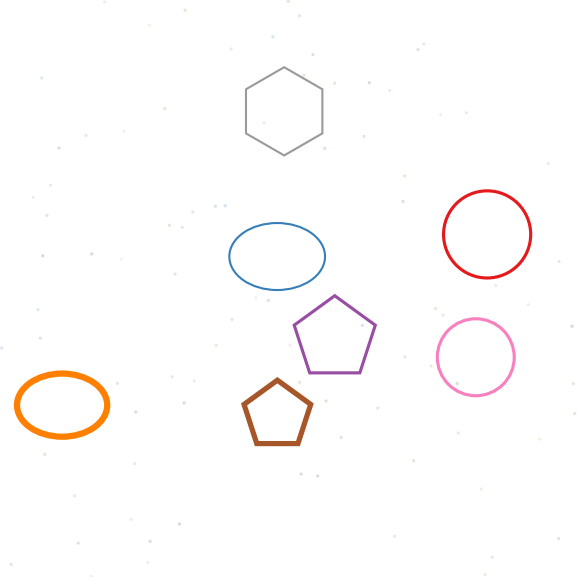[{"shape": "circle", "thickness": 1.5, "radius": 0.38, "center": [0.844, 0.593]}, {"shape": "oval", "thickness": 1, "radius": 0.41, "center": [0.48, 0.555]}, {"shape": "pentagon", "thickness": 1.5, "radius": 0.37, "center": [0.58, 0.413]}, {"shape": "oval", "thickness": 3, "radius": 0.39, "center": [0.108, 0.298]}, {"shape": "pentagon", "thickness": 2.5, "radius": 0.3, "center": [0.48, 0.28]}, {"shape": "circle", "thickness": 1.5, "radius": 0.33, "center": [0.824, 0.381]}, {"shape": "hexagon", "thickness": 1, "radius": 0.38, "center": [0.492, 0.806]}]